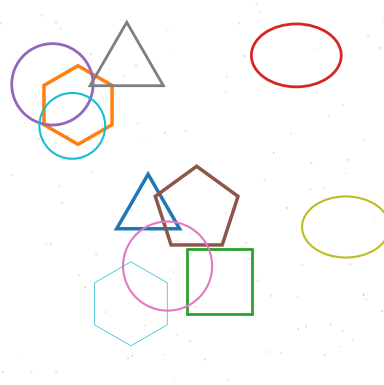[{"shape": "triangle", "thickness": 2.5, "radius": 0.47, "center": [0.385, 0.453]}, {"shape": "hexagon", "thickness": 2.5, "radius": 0.51, "center": [0.203, 0.727]}, {"shape": "square", "thickness": 2, "radius": 0.42, "center": [0.57, 0.269]}, {"shape": "oval", "thickness": 2, "radius": 0.58, "center": [0.77, 0.856]}, {"shape": "circle", "thickness": 2, "radius": 0.53, "center": [0.136, 0.781]}, {"shape": "pentagon", "thickness": 2.5, "radius": 0.56, "center": [0.511, 0.455]}, {"shape": "circle", "thickness": 1.5, "radius": 0.58, "center": [0.435, 0.309]}, {"shape": "triangle", "thickness": 2, "radius": 0.55, "center": [0.329, 0.832]}, {"shape": "oval", "thickness": 1.5, "radius": 0.57, "center": [0.898, 0.41]}, {"shape": "hexagon", "thickness": 0.5, "radius": 0.55, "center": [0.34, 0.211]}, {"shape": "circle", "thickness": 1.5, "radius": 0.43, "center": [0.188, 0.673]}]